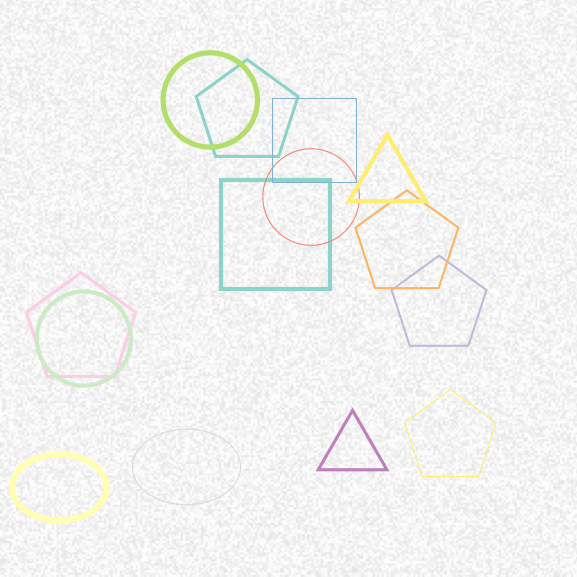[{"shape": "pentagon", "thickness": 1.5, "radius": 0.46, "center": [0.428, 0.803]}, {"shape": "square", "thickness": 2, "radius": 0.47, "center": [0.478, 0.593]}, {"shape": "oval", "thickness": 3, "radius": 0.41, "center": [0.103, 0.155]}, {"shape": "pentagon", "thickness": 1, "radius": 0.43, "center": [0.76, 0.47]}, {"shape": "circle", "thickness": 0.5, "radius": 0.42, "center": [0.539, 0.658]}, {"shape": "square", "thickness": 0.5, "radius": 0.36, "center": [0.544, 0.757]}, {"shape": "pentagon", "thickness": 1, "radius": 0.47, "center": [0.705, 0.576]}, {"shape": "circle", "thickness": 2.5, "radius": 0.41, "center": [0.364, 0.826]}, {"shape": "pentagon", "thickness": 1.5, "radius": 0.5, "center": [0.14, 0.428]}, {"shape": "oval", "thickness": 0.5, "radius": 0.47, "center": [0.323, 0.191]}, {"shape": "triangle", "thickness": 1.5, "radius": 0.34, "center": [0.611, 0.22]}, {"shape": "circle", "thickness": 2, "radius": 0.41, "center": [0.145, 0.413]}, {"shape": "triangle", "thickness": 2, "radius": 0.38, "center": [0.671, 0.689]}, {"shape": "pentagon", "thickness": 0.5, "radius": 0.42, "center": [0.78, 0.241]}]